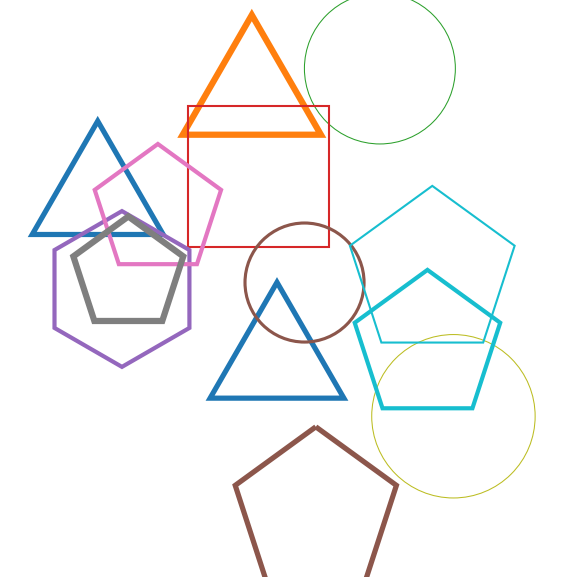[{"shape": "triangle", "thickness": 2.5, "radius": 0.65, "center": [0.169, 0.659]}, {"shape": "triangle", "thickness": 2.5, "radius": 0.67, "center": [0.48, 0.377]}, {"shape": "triangle", "thickness": 3, "radius": 0.69, "center": [0.436, 0.835]}, {"shape": "circle", "thickness": 0.5, "radius": 0.65, "center": [0.658, 0.881]}, {"shape": "square", "thickness": 1, "radius": 0.61, "center": [0.448, 0.694]}, {"shape": "hexagon", "thickness": 2, "radius": 0.67, "center": [0.211, 0.499]}, {"shape": "circle", "thickness": 1.5, "radius": 0.52, "center": [0.527, 0.51]}, {"shape": "pentagon", "thickness": 2.5, "radius": 0.73, "center": [0.547, 0.113]}, {"shape": "pentagon", "thickness": 2, "radius": 0.58, "center": [0.273, 0.635]}, {"shape": "pentagon", "thickness": 3, "radius": 0.5, "center": [0.222, 0.524]}, {"shape": "circle", "thickness": 0.5, "radius": 0.71, "center": [0.785, 0.278]}, {"shape": "pentagon", "thickness": 1, "radius": 0.75, "center": [0.749, 0.527]}, {"shape": "pentagon", "thickness": 2, "radius": 0.66, "center": [0.74, 0.399]}]